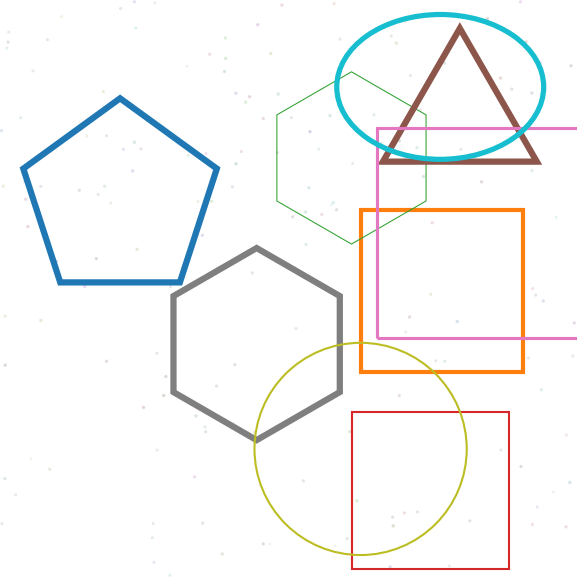[{"shape": "pentagon", "thickness": 3, "radius": 0.88, "center": [0.208, 0.653]}, {"shape": "square", "thickness": 2, "radius": 0.7, "center": [0.765, 0.496]}, {"shape": "hexagon", "thickness": 0.5, "radius": 0.75, "center": [0.609, 0.726]}, {"shape": "square", "thickness": 1, "radius": 0.68, "center": [0.746, 0.15]}, {"shape": "triangle", "thickness": 3, "radius": 0.77, "center": [0.796, 0.796]}, {"shape": "square", "thickness": 1.5, "radius": 0.91, "center": [0.835, 0.596]}, {"shape": "hexagon", "thickness": 3, "radius": 0.83, "center": [0.444, 0.403]}, {"shape": "circle", "thickness": 1, "radius": 0.92, "center": [0.624, 0.222]}, {"shape": "oval", "thickness": 2.5, "radius": 0.9, "center": [0.762, 0.849]}]